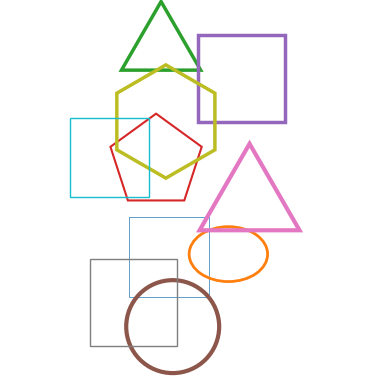[{"shape": "square", "thickness": 0.5, "radius": 0.52, "center": [0.44, 0.333]}, {"shape": "oval", "thickness": 2, "radius": 0.51, "center": [0.593, 0.34]}, {"shape": "triangle", "thickness": 2.5, "radius": 0.59, "center": [0.418, 0.877]}, {"shape": "pentagon", "thickness": 1.5, "radius": 0.62, "center": [0.405, 0.58]}, {"shape": "square", "thickness": 2.5, "radius": 0.57, "center": [0.627, 0.796]}, {"shape": "circle", "thickness": 3, "radius": 0.6, "center": [0.449, 0.152]}, {"shape": "triangle", "thickness": 3, "radius": 0.75, "center": [0.648, 0.477]}, {"shape": "square", "thickness": 1, "radius": 0.57, "center": [0.346, 0.215]}, {"shape": "hexagon", "thickness": 2.5, "radius": 0.74, "center": [0.431, 0.684]}, {"shape": "square", "thickness": 1, "radius": 0.51, "center": [0.284, 0.591]}]